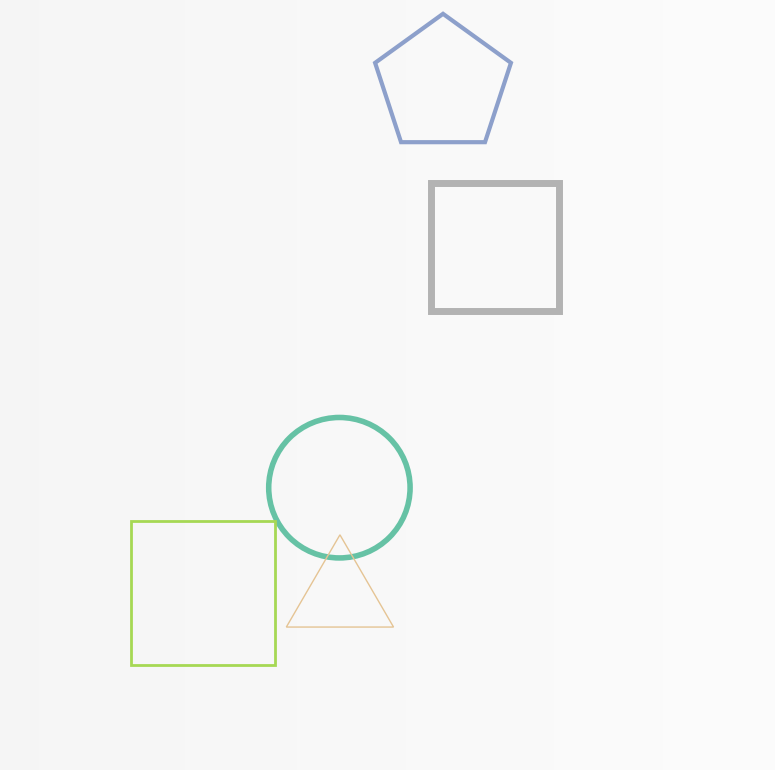[{"shape": "circle", "thickness": 2, "radius": 0.46, "center": [0.438, 0.367]}, {"shape": "pentagon", "thickness": 1.5, "radius": 0.46, "center": [0.572, 0.89]}, {"shape": "square", "thickness": 1, "radius": 0.47, "center": [0.262, 0.23]}, {"shape": "triangle", "thickness": 0.5, "radius": 0.4, "center": [0.439, 0.226]}, {"shape": "square", "thickness": 2.5, "radius": 0.41, "center": [0.639, 0.68]}]